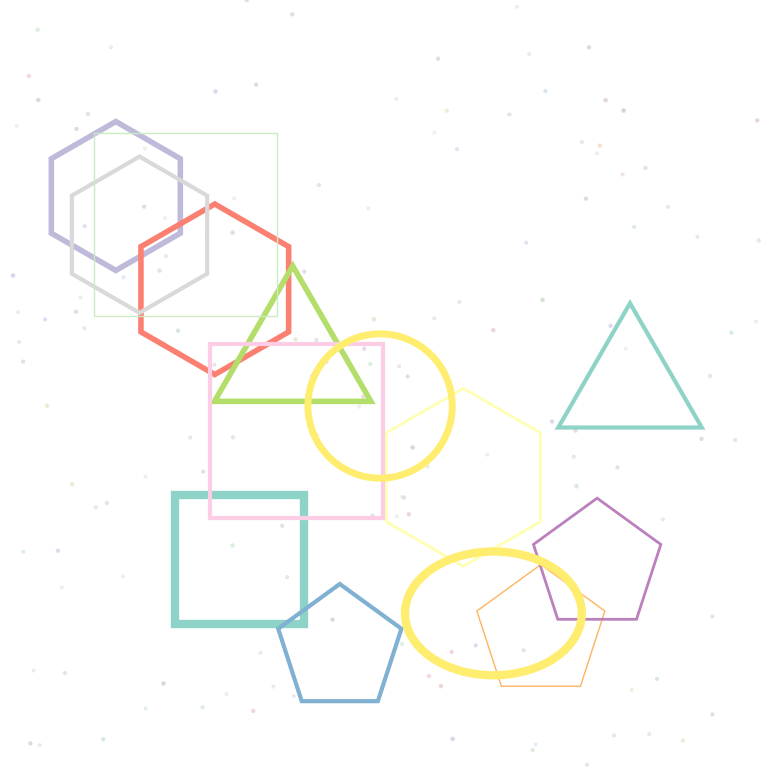[{"shape": "square", "thickness": 3, "radius": 0.42, "center": [0.311, 0.274]}, {"shape": "triangle", "thickness": 1.5, "radius": 0.54, "center": [0.818, 0.499]}, {"shape": "hexagon", "thickness": 1, "radius": 0.58, "center": [0.602, 0.38]}, {"shape": "hexagon", "thickness": 2, "radius": 0.48, "center": [0.15, 0.745]}, {"shape": "hexagon", "thickness": 2, "radius": 0.55, "center": [0.279, 0.624]}, {"shape": "pentagon", "thickness": 1.5, "radius": 0.42, "center": [0.441, 0.157]}, {"shape": "pentagon", "thickness": 0.5, "radius": 0.44, "center": [0.702, 0.179]}, {"shape": "triangle", "thickness": 2, "radius": 0.59, "center": [0.38, 0.537]}, {"shape": "square", "thickness": 1.5, "radius": 0.56, "center": [0.385, 0.44]}, {"shape": "hexagon", "thickness": 1.5, "radius": 0.51, "center": [0.181, 0.695]}, {"shape": "pentagon", "thickness": 1, "radius": 0.43, "center": [0.776, 0.266]}, {"shape": "square", "thickness": 0.5, "radius": 0.59, "center": [0.241, 0.708]}, {"shape": "circle", "thickness": 2.5, "radius": 0.47, "center": [0.494, 0.473]}, {"shape": "oval", "thickness": 3, "radius": 0.57, "center": [0.641, 0.203]}]